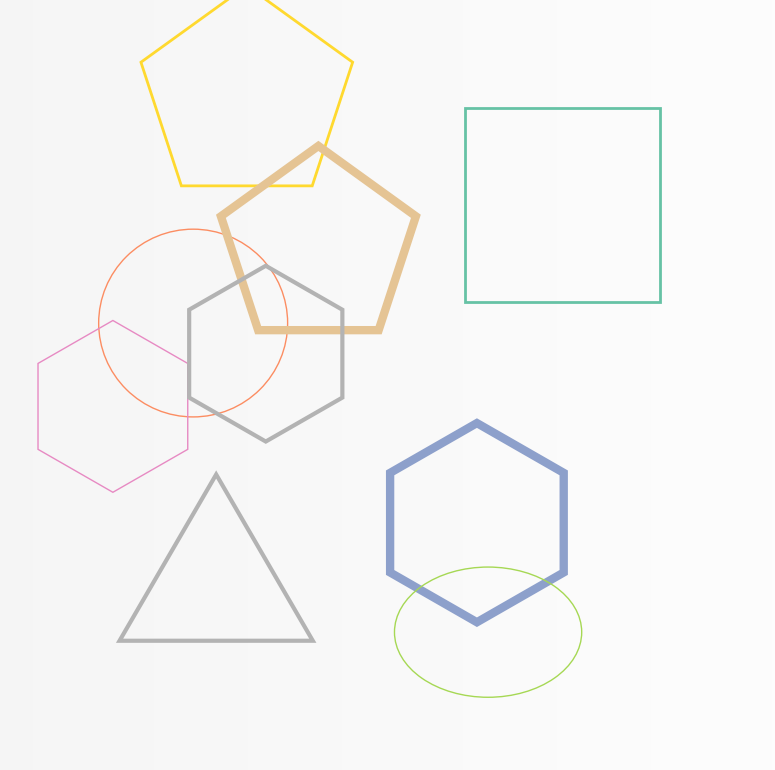[{"shape": "square", "thickness": 1, "radius": 0.63, "center": [0.726, 0.733]}, {"shape": "circle", "thickness": 0.5, "radius": 0.61, "center": [0.249, 0.58]}, {"shape": "hexagon", "thickness": 3, "radius": 0.65, "center": [0.615, 0.321]}, {"shape": "hexagon", "thickness": 0.5, "radius": 0.56, "center": [0.146, 0.472]}, {"shape": "oval", "thickness": 0.5, "radius": 0.6, "center": [0.63, 0.179]}, {"shape": "pentagon", "thickness": 1, "radius": 0.72, "center": [0.318, 0.875]}, {"shape": "pentagon", "thickness": 3, "radius": 0.66, "center": [0.411, 0.678]}, {"shape": "triangle", "thickness": 1.5, "radius": 0.72, "center": [0.279, 0.24]}, {"shape": "hexagon", "thickness": 1.5, "radius": 0.57, "center": [0.343, 0.541]}]